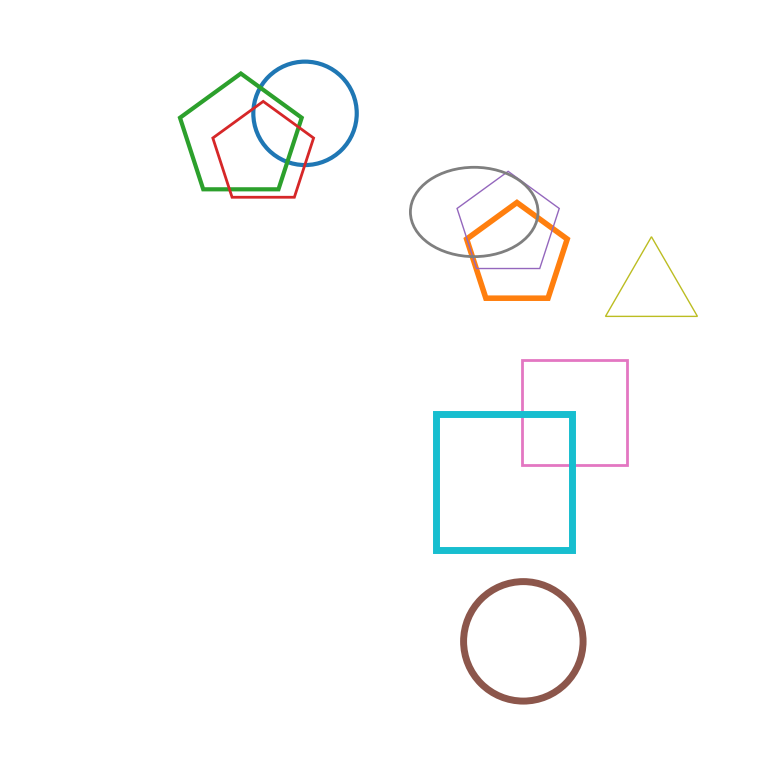[{"shape": "circle", "thickness": 1.5, "radius": 0.34, "center": [0.396, 0.853]}, {"shape": "pentagon", "thickness": 2, "radius": 0.34, "center": [0.671, 0.668]}, {"shape": "pentagon", "thickness": 1.5, "radius": 0.42, "center": [0.313, 0.821]}, {"shape": "pentagon", "thickness": 1, "radius": 0.34, "center": [0.342, 0.799]}, {"shape": "pentagon", "thickness": 0.5, "radius": 0.35, "center": [0.66, 0.708]}, {"shape": "circle", "thickness": 2.5, "radius": 0.39, "center": [0.68, 0.167]}, {"shape": "square", "thickness": 1, "radius": 0.34, "center": [0.746, 0.464]}, {"shape": "oval", "thickness": 1, "radius": 0.41, "center": [0.616, 0.725]}, {"shape": "triangle", "thickness": 0.5, "radius": 0.34, "center": [0.846, 0.624]}, {"shape": "square", "thickness": 2.5, "radius": 0.44, "center": [0.654, 0.374]}]